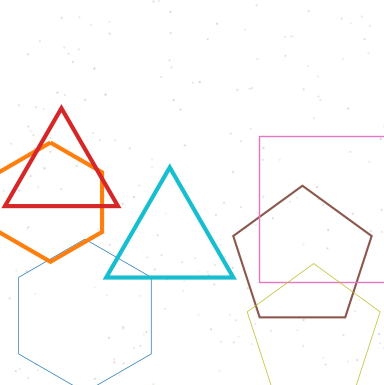[{"shape": "hexagon", "thickness": 0.5, "radius": 0.99, "center": [0.221, 0.18]}, {"shape": "hexagon", "thickness": 3, "radius": 0.77, "center": [0.131, 0.475]}, {"shape": "triangle", "thickness": 3, "radius": 0.85, "center": [0.16, 0.549]}, {"shape": "pentagon", "thickness": 1.5, "radius": 0.94, "center": [0.786, 0.329]}, {"shape": "square", "thickness": 1, "radius": 0.95, "center": [0.863, 0.458]}, {"shape": "pentagon", "thickness": 0.5, "radius": 0.91, "center": [0.815, 0.134]}, {"shape": "triangle", "thickness": 3, "radius": 0.95, "center": [0.441, 0.374]}]